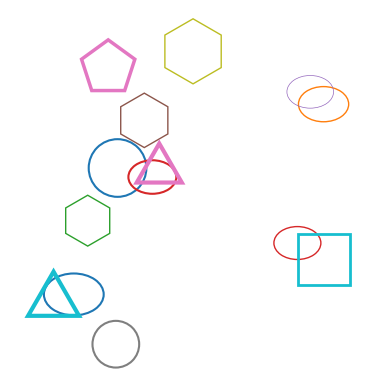[{"shape": "circle", "thickness": 1.5, "radius": 0.37, "center": [0.305, 0.564]}, {"shape": "oval", "thickness": 1.5, "radius": 0.39, "center": [0.192, 0.235]}, {"shape": "oval", "thickness": 1, "radius": 0.33, "center": [0.84, 0.729]}, {"shape": "hexagon", "thickness": 1, "radius": 0.33, "center": [0.228, 0.427]}, {"shape": "oval", "thickness": 1, "radius": 0.31, "center": [0.772, 0.369]}, {"shape": "oval", "thickness": 1.5, "radius": 0.31, "center": [0.396, 0.54]}, {"shape": "oval", "thickness": 0.5, "radius": 0.3, "center": [0.806, 0.761]}, {"shape": "hexagon", "thickness": 1, "radius": 0.35, "center": [0.375, 0.687]}, {"shape": "triangle", "thickness": 3, "radius": 0.34, "center": [0.414, 0.56]}, {"shape": "pentagon", "thickness": 2.5, "radius": 0.36, "center": [0.281, 0.824]}, {"shape": "circle", "thickness": 1.5, "radius": 0.3, "center": [0.301, 0.106]}, {"shape": "hexagon", "thickness": 1, "radius": 0.42, "center": [0.501, 0.867]}, {"shape": "square", "thickness": 2, "radius": 0.33, "center": [0.841, 0.326]}, {"shape": "triangle", "thickness": 3, "radius": 0.38, "center": [0.139, 0.218]}]